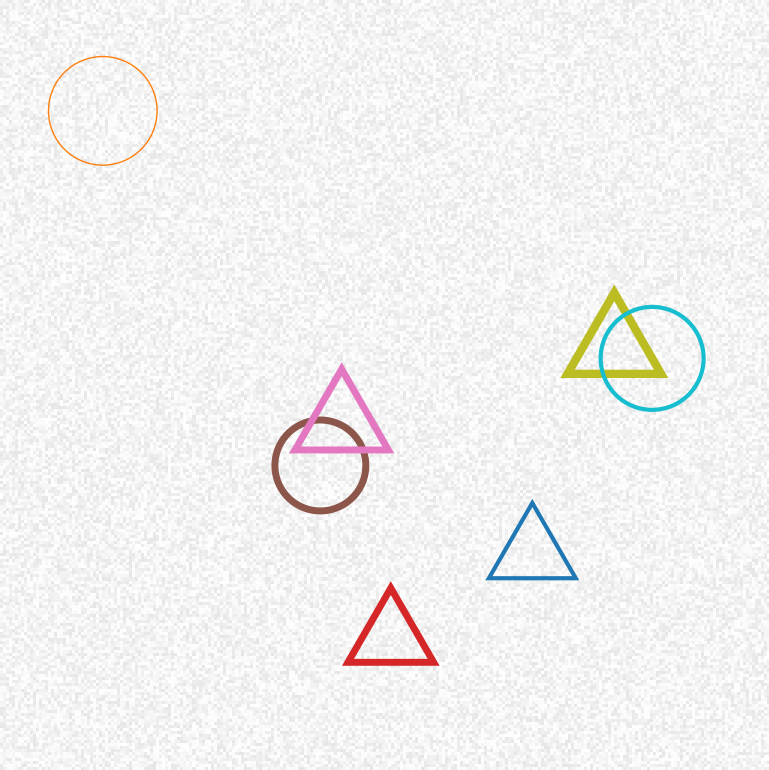[{"shape": "triangle", "thickness": 1.5, "radius": 0.33, "center": [0.691, 0.282]}, {"shape": "circle", "thickness": 0.5, "radius": 0.35, "center": [0.133, 0.856]}, {"shape": "triangle", "thickness": 2.5, "radius": 0.32, "center": [0.508, 0.172]}, {"shape": "circle", "thickness": 2.5, "radius": 0.3, "center": [0.416, 0.396]}, {"shape": "triangle", "thickness": 2.5, "radius": 0.35, "center": [0.444, 0.451]}, {"shape": "triangle", "thickness": 3, "radius": 0.35, "center": [0.798, 0.55]}, {"shape": "circle", "thickness": 1.5, "radius": 0.33, "center": [0.847, 0.535]}]